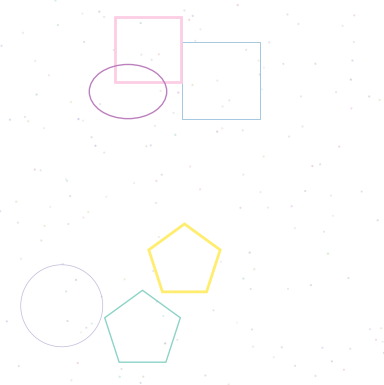[{"shape": "pentagon", "thickness": 1, "radius": 0.52, "center": [0.37, 0.143]}, {"shape": "circle", "thickness": 0.5, "radius": 0.53, "center": [0.16, 0.206]}, {"shape": "square", "thickness": 0.5, "radius": 0.5, "center": [0.574, 0.792]}, {"shape": "square", "thickness": 2, "radius": 0.42, "center": [0.384, 0.871]}, {"shape": "oval", "thickness": 1, "radius": 0.5, "center": [0.332, 0.762]}, {"shape": "pentagon", "thickness": 2, "radius": 0.49, "center": [0.479, 0.321]}]